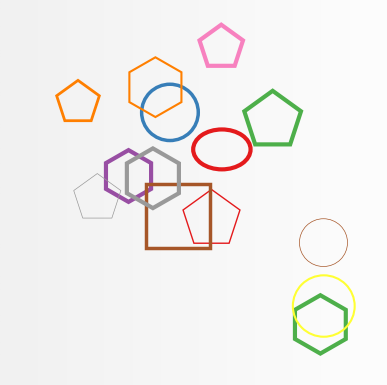[{"shape": "pentagon", "thickness": 1, "radius": 0.39, "center": [0.546, 0.431]}, {"shape": "oval", "thickness": 3, "radius": 0.37, "center": [0.573, 0.612]}, {"shape": "circle", "thickness": 2.5, "radius": 0.37, "center": [0.439, 0.708]}, {"shape": "hexagon", "thickness": 3, "radius": 0.38, "center": [0.827, 0.157]}, {"shape": "pentagon", "thickness": 3, "radius": 0.38, "center": [0.704, 0.687]}, {"shape": "hexagon", "thickness": 3, "radius": 0.34, "center": [0.332, 0.543]}, {"shape": "pentagon", "thickness": 2, "radius": 0.29, "center": [0.201, 0.733]}, {"shape": "hexagon", "thickness": 1.5, "radius": 0.39, "center": [0.401, 0.774]}, {"shape": "circle", "thickness": 1.5, "radius": 0.4, "center": [0.836, 0.205]}, {"shape": "circle", "thickness": 0.5, "radius": 0.31, "center": [0.835, 0.37]}, {"shape": "square", "thickness": 2.5, "radius": 0.41, "center": [0.459, 0.439]}, {"shape": "pentagon", "thickness": 3, "radius": 0.3, "center": [0.571, 0.877]}, {"shape": "hexagon", "thickness": 3, "radius": 0.39, "center": [0.395, 0.537]}, {"shape": "pentagon", "thickness": 0.5, "radius": 0.32, "center": [0.251, 0.485]}]